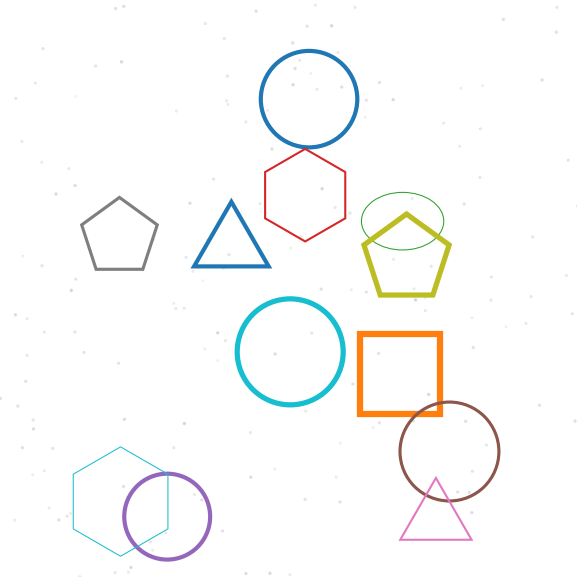[{"shape": "triangle", "thickness": 2, "radius": 0.37, "center": [0.401, 0.575]}, {"shape": "circle", "thickness": 2, "radius": 0.42, "center": [0.535, 0.827]}, {"shape": "square", "thickness": 3, "radius": 0.34, "center": [0.693, 0.352]}, {"shape": "oval", "thickness": 0.5, "radius": 0.36, "center": [0.697, 0.616]}, {"shape": "hexagon", "thickness": 1, "radius": 0.4, "center": [0.528, 0.661]}, {"shape": "circle", "thickness": 2, "radius": 0.37, "center": [0.29, 0.105]}, {"shape": "circle", "thickness": 1.5, "radius": 0.43, "center": [0.778, 0.217]}, {"shape": "triangle", "thickness": 1, "radius": 0.36, "center": [0.755, 0.1]}, {"shape": "pentagon", "thickness": 1.5, "radius": 0.34, "center": [0.207, 0.588]}, {"shape": "pentagon", "thickness": 2.5, "radius": 0.39, "center": [0.704, 0.551]}, {"shape": "circle", "thickness": 2.5, "radius": 0.46, "center": [0.503, 0.39]}, {"shape": "hexagon", "thickness": 0.5, "radius": 0.47, "center": [0.209, 0.131]}]